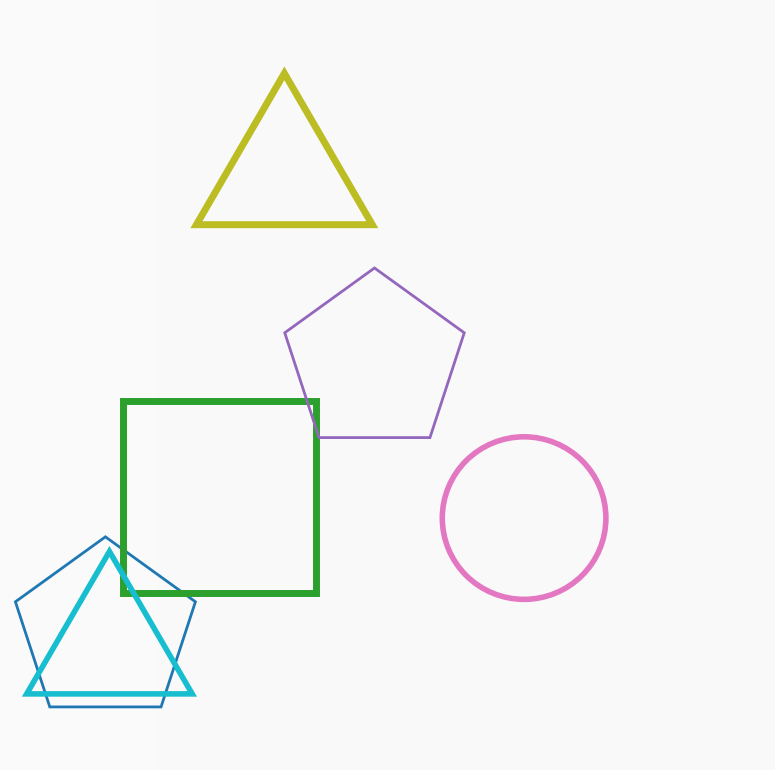[{"shape": "pentagon", "thickness": 1, "radius": 0.61, "center": [0.136, 0.181]}, {"shape": "square", "thickness": 2.5, "radius": 0.62, "center": [0.283, 0.354]}, {"shape": "pentagon", "thickness": 1, "radius": 0.61, "center": [0.483, 0.53]}, {"shape": "circle", "thickness": 2, "radius": 0.53, "center": [0.676, 0.327]}, {"shape": "triangle", "thickness": 2.5, "radius": 0.66, "center": [0.367, 0.774]}, {"shape": "triangle", "thickness": 2, "radius": 0.62, "center": [0.141, 0.16]}]